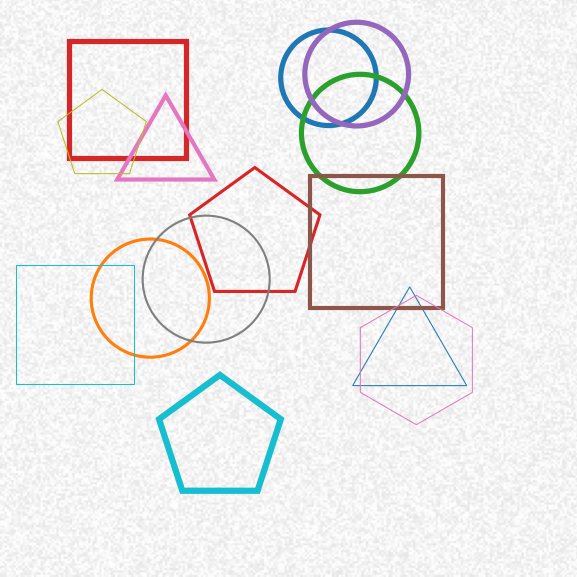[{"shape": "circle", "thickness": 2.5, "radius": 0.41, "center": [0.569, 0.864]}, {"shape": "triangle", "thickness": 0.5, "radius": 0.57, "center": [0.709, 0.388]}, {"shape": "circle", "thickness": 1.5, "radius": 0.51, "center": [0.26, 0.483]}, {"shape": "circle", "thickness": 2.5, "radius": 0.51, "center": [0.624, 0.769]}, {"shape": "pentagon", "thickness": 1.5, "radius": 0.59, "center": [0.441, 0.59]}, {"shape": "square", "thickness": 2.5, "radius": 0.51, "center": [0.221, 0.826]}, {"shape": "circle", "thickness": 2.5, "radius": 0.45, "center": [0.618, 0.871]}, {"shape": "square", "thickness": 2, "radius": 0.57, "center": [0.652, 0.58]}, {"shape": "hexagon", "thickness": 0.5, "radius": 0.56, "center": [0.721, 0.376]}, {"shape": "triangle", "thickness": 2, "radius": 0.49, "center": [0.287, 0.737]}, {"shape": "circle", "thickness": 1, "radius": 0.55, "center": [0.357, 0.516]}, {"shape": "pentagon", "thickness": 0.5, "radius": 0.4, "center": [0.177, 0.764]}, {"shape": "square", "thickness": 0.5, "radius": 0.51, "center": [0.13, 0.437]}, {"shape": "pentagon", "thickness": 3, "radius": 0.55, "center": [0.381, 0.239]}]